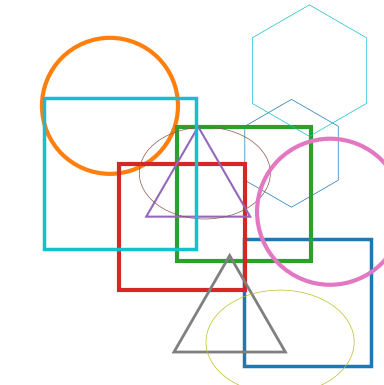[{"shape": "square", "thickness": 2.5, "radius": 0.82, "center": [0.799, 0.214]}, {"shape": "hexagon", "thickness": 0.5, "radius": 0.7, "center": [0.757, 0.602]}, {"shape": "circle", "thickness": 3, "radius": 0.88, "center": [0.286, 0.725]}, {"shape": "square", "thickness": 3, "radius": 0.87, "center": [0.634, 0.496]}, {"shape": "square", "thickness": 3, "radius": 0.82, "center": [0.472, 0.41]}, {"shape": "triangle", "thickness": 1.5, "radius": 0.78, "center": [0.515, 0.515]}, {"shape": "oval", "thickness": 0.5, "radius": 0.85, "center": [0.532, 0.55]}, {"shape": "circle", "thickness": 3, "radius": 0.95, "center": [0.857, 0.45]}, {"shape": "triangle", "thickness": 2, "radius": 0.84, "center": [0.597, 0.169]}, {"shape": "oval", "thickness": 0.5, "radius": 0.96, "center": [0.728, 0.112]}, {"shape": "hexagon", "thickness": 0.5, "radius": 0.85, "center": [0.804, 0.817]}, {"shape": "square", "thickness": 2.5, "radius": 0.98, "center": [0.312, 0.549]}]